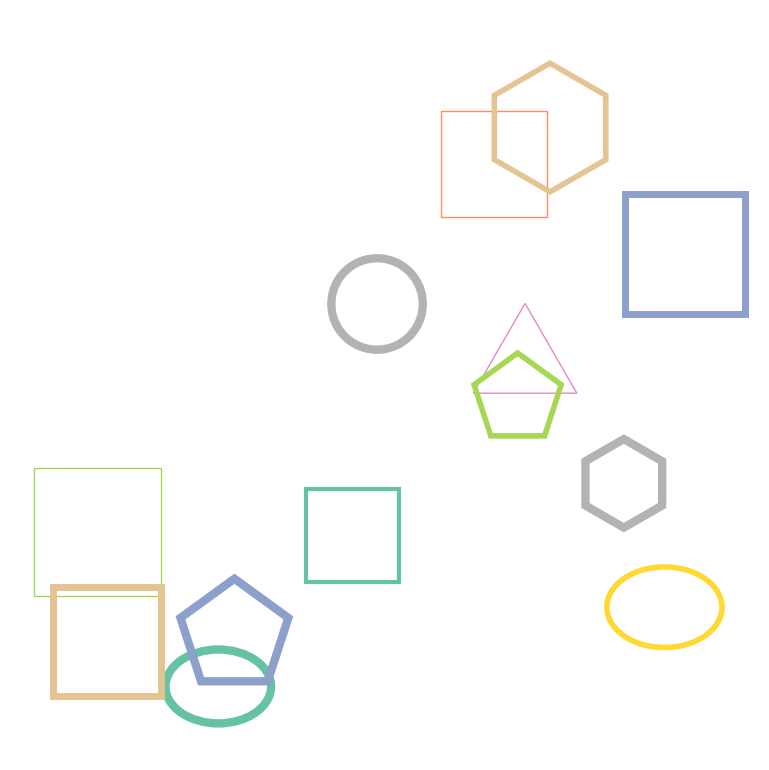[{"shape": "oval", "thickness": 3, "radius": 0.34, "center": [0.284, 0.108]}, {"shape": "square", "thickness": 1.5, "radius": 0.3, "center": [0.458, 0.304]}, {"shape": "square", "thickness": 0.5, "radius": 0.34, "center": [0.642, 0.787]}, {"shape": "pentagon", "thickness": 3, "radius": 0.37, "center": [0.304, 0.175]}, {"shape": "square", "thickness": 2.5, "radius": 0.39, "center": [0.89, 0.671]}, {"shape": "triangle", "thickness": 0.5, "radius": 0.39, "center": [0.682, 0.528]}, {"shape": "square", "thickness": 0.5, "radius": 0.41, "center": [0.127, 0.309]}, {"shape": "pentagon", "thickness": 2, "radius": 0.3, "center": [0.672, 0.482]}, {"shape": "oval", "thickness": 2, "radius": 0.37, "center": [0.863, 0.211]}, {"shape": "square", "thickness": 2.5, "radius": 0.35, "center": [0.139, 0.167]}, {"shape": "hexagon", "thickness": 2, "radius": 0.42, "center": [0.714, 0.834]}, {"shape": "circle", "thickness": 3, "radius": 0.3, "center": [0.49, 0.605]}, {"shape": "hexagon", "thickness": 3, "radius": 0.29, "center": [0.81, 0.372]}]